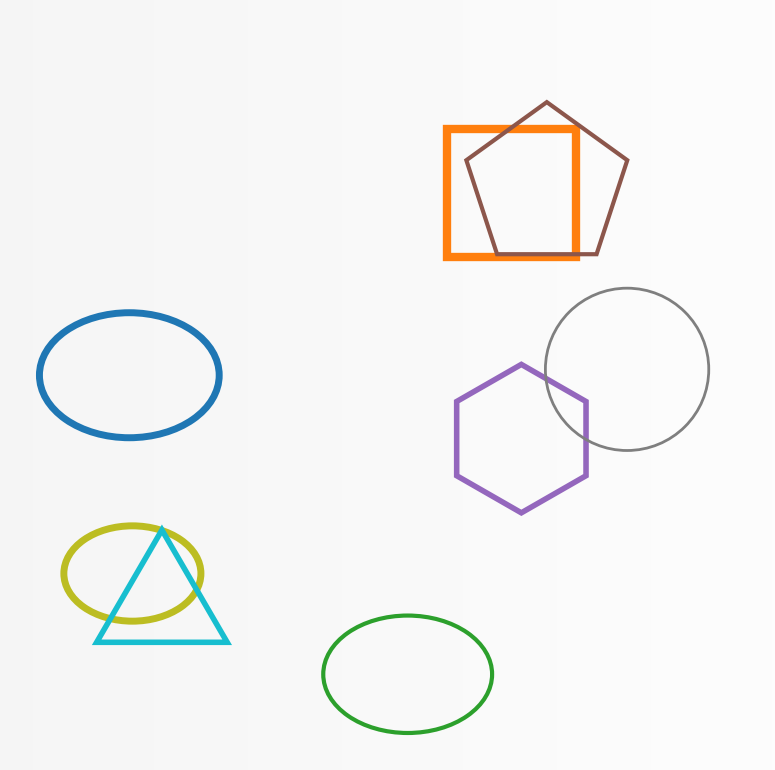[{"shape": "oval", "thickness": 2.5, "radius": 0.58, "center": [0.167, 0.513]}, {"shape": "square", "thickness": 3, "radius": 0.42, "center": [0.66, 0.749]}, {"shape": "oval", "thickness": 1.5, "radius": 0.54, "center": [0.526, 0.124]}, {"shape": "hexagon", "thickness": 2, "radius": 0.48, "center": [0.673, 0.43]}, {"shape": "pentagon", "thickness": 1.5, "radius": 0.55, "center": [0.706, 0.758]}, {"shape": "circle", "thickness": 1, "radius": 0.53, "center": [0.809, 0.52]}, {"shape": "oval", "thickness": 2.5, "radius": 0.44, "center": [0.171, 0.255]}, {"shape": "triangle", "thickness": 2, "radius": 0.49, "center": [0.209, 0.214]}]